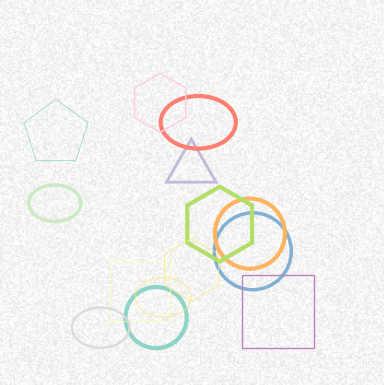[{"shape": "circle", "thickness": 3, "radius": 0.4, "center": [0.405, 0.175]}, {"shape": "pentagon", "thickness": 0.5, "radius": 0.44, "center": [0.146, 0.654]}, {"shape": "square", "thickness": 0.5, "radius": 0.39, "center": [0.363, 0.244]}, {"shape": "triangle", "thickness": 2, "radius": 0.37, "center": [0.497, 0.564]}, {"shape": "oval", "thickness": 3, "radius": 0.49, "center": [0.515, 0.682]}, {"shape": "circle", "thickness": 2.5, "radius": 0.5, "center": [0.657, 0.347]}, {"shape": "circle", "thickness": 3, "radius": 0.46, "center": [0.649, 0.393]}, {"shape": "hexagon", "thickness": 3, "radius": 0.49, "center": [0.571, 0.418]}, {"shape": "hexagon", "thickness": 1, "radius": 0.38, "center": [0.416, 0.733]}, {"shape": "oval", "thickness": 1.5, "radius": 0.37, "center": [0.261, 0.149]}, {"shape": "square", "thickness": 1, "radius": 0.47, "center": [0.722, 0.191]}, {"shape": "oval", "thickness": 2.5, "radius": 0.34, "center": [0.142, 0.472]}, {"shape": "hexagon", "thickness": 0.5, "radius": 0.41, "center": [0.498, 0.299]}, {"shape": "oval", "thickness": 0.5, "radius": 0.36, "center": [0.424, 0.228]}]